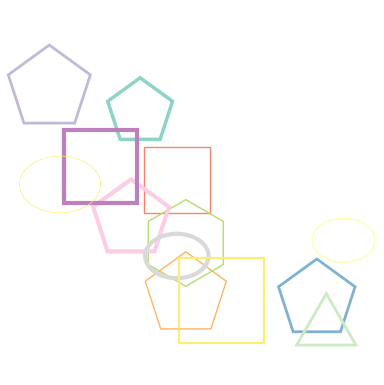[{"shape": "pentagon", "thickness": 2.5, "radius": 0.44, "center": [0.364, 0.71]}, {"shape": "oval", "thickness": 1, "radius": 0.41, "center": [0.892, 0.376]}, {"shape": "pentagon", "thickness": 2, "radius": 0.56, "center": [0.128, 0.771]}, {"shape": "square", "thickness": 1, "radius": 0.43, "center": [0.459, 0.532]}, {"shape": "pentagon", "thickness": 2, "radius": 0.52, "center": [0.823, 0.223]}, {"shape": "pentagon", "thickness": 1, "radius": 0.55, "center": [0.483, 0.235]}, {"shape": "hexagon", "thickness": 1, "radius": 0.56, "center": [0.483, 0.369]}, {"shape": "pentagon", "thickness": 3, "radius": 0.52, "center": [0.34, 0.431]}, {"shape": "oval", "thickness": 3, "radius": 0.41, "center": [0.459, 0.335]}, {"shape": "square", "thickness": 3, "radius": 0.47, "center": [0.261, 0.567]}, {"shape": "triangle", "thickness": 2, "radius": 0.44, "center": [0.848, 0.148]}, {"shape": "square", "thickness": 1.5, "radius": 0.55, "center": [0.575, 0.219]}, {"shape": "oval", "thickness": 0.5, "radius": 0.53, "center": [0.156, 0.521]}]